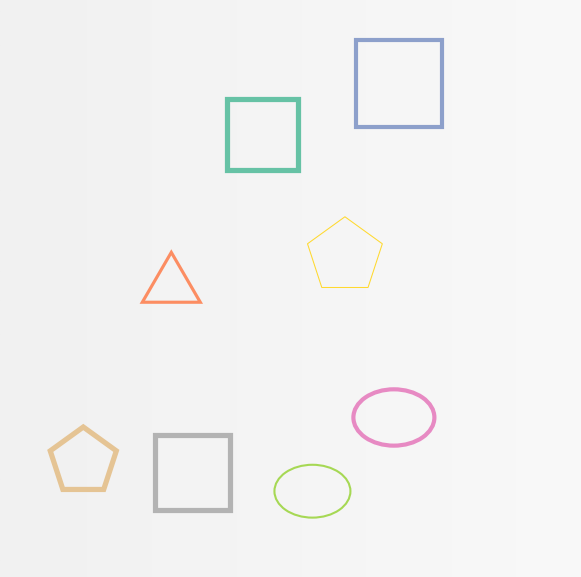[{"shape": "square", "thickness": 2.5, "radius": 0.31, "center": [0.451, 0.767]}, {"shape": "triangle", "thickness": 1.5, "radius": 0.29, "center": [0.295, 0.505]}, {"shape": "square", "thickness": 2, "radius": 0.37, "center": [0.686, 0.855]}, {"shape": "oval", "thickness": 2, "radius": 0.35, "center": [0.678, 0.276]}, {"shape": "oval", "thickness": 1, "radius": 0.33, "center": [0.538, 0.149]}, {"shape": "pentagon", "thickness": 0.5, "radius": 0.34, "center": [0.593, 0.556]}, {"shape": "pentagon", "thickness": 2.5, "radius": 0.3, "center": [0.143, 0.2]}, {"shape": "square", "thickness": 2.5, "radius": 0.32, "center": [0.331, 0.18]}]